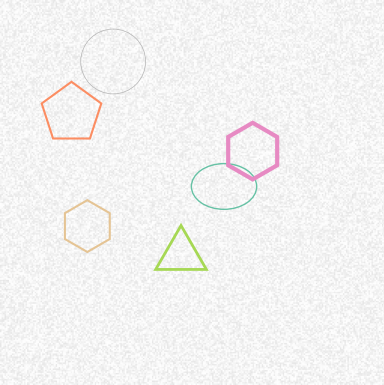[{"shape": "oval", "thickness": 1, "radius": 0.42, "center": [0.582, 0.516]}, {"shape": "pentagon", "thickness": 1.5, "radius": 0.41, "center": [0.186, 0.706]}, {"shape": "hexagon", "thickness": 3, "radius": 0.37, "center": [0.656, 0.608]}, {"shape": "triangle", "thickness": 2, "radius": 0.38, "center": [0.47, 0.338]}, {"shape": "hexagon", "thickness": 1.5, "radius": 0.34, "center": [0.227, 0.413]}, {"shape": "circle", "thickness": 0.5, "radius": 0.42, "center": [0.294, 0.84]}]